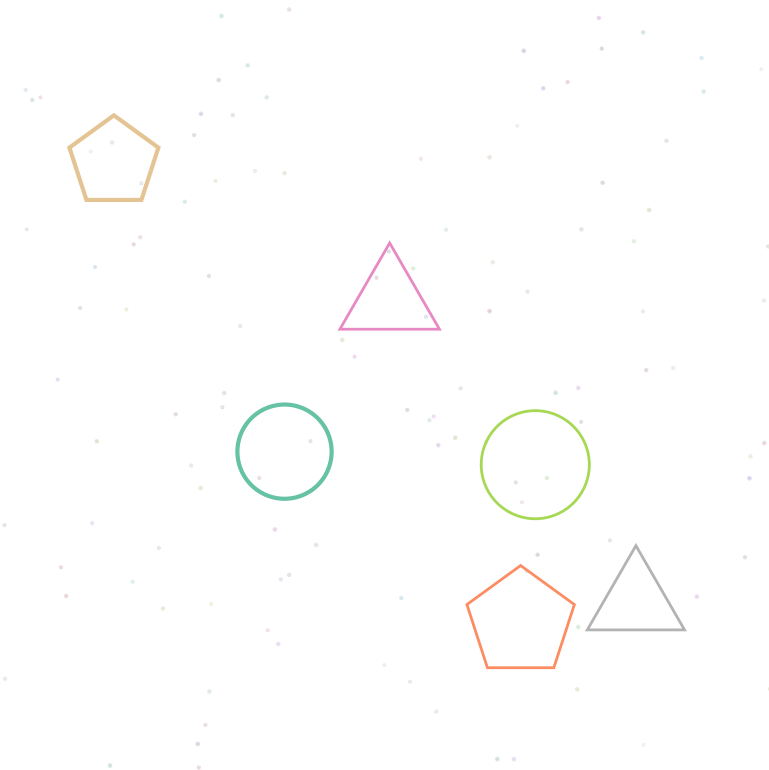[{"shape": "circle", "thickness": 1.5, "radius": 0.31, "center": [0.37, 0.413]}, {"shape": "pentagon", "thickness": 1, "radius": 0.37, "center": [0.676, 0.192]}, {"shape": "triangle", "thickness": 1, "radius": 0.37, "center": [0.506, 0.61]}, {"shape": "circle", "thickness": 1, "radius": 0.35, "center": [0.695, 0.396]}, {"shape": "pentagon", "thickness": 1.5, "radius": 0.3, "center": [0.148, 0.789]}, {"shape": "triangle", "thickness": 1, "radius": 0.36, "center": [0.826, 0.218]}]